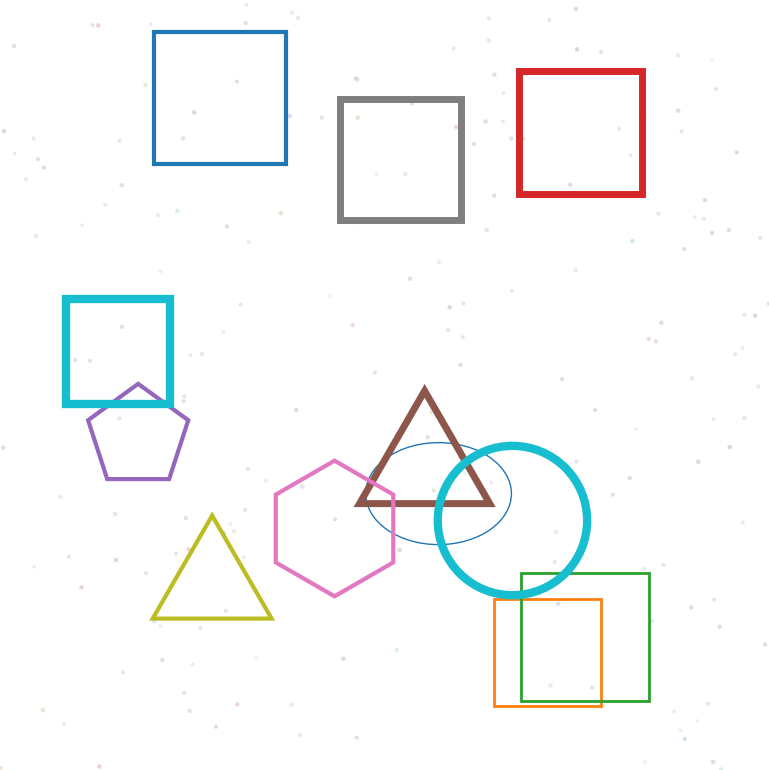[{"shape": "square", "thickness": 1.5, "radius": 0.43, "center": [0.285, 0.872]}, {"shape": "oval", "thickness": 0.5, "radius": 0.47, "center": [0.57, 0.359]}, {"shape": "square", "thickness": 1, "radius": 0.35, "center": [0.711, 0.152]}, {"shape": "square", "thickness": 1, "radius": 0.41, "center": [0.76, 0.173]}, {"shape": "square", "thickness": 2.5, "radius": 0.4, "center": [0.754, 0.828]}, {"shape": "pentagon", "thickness": 1.5, "radius": 0.34, "center": [0.179, 0.433]}, {"shape": "triangle", "thickness": 2.5, "radius": 0.49, "center": [0.551, 0.395]}, {"shape": "hexagon", "thickness": 1.5, "radius": 0.44, "center": [0.434, 0.314]}, {"shape": "square", "thickness": 2.5, "radius": 0.39, "center": [0.52, 0.793]}, {"shape": "triangle", "thickness": 1.5, "radius": 0.45, "center": [0.276, 0.241]}, {"shape": "circle", "thickness": 3, "radius": 0.48, "center": [0.666, 0.324]}, {"shape": "square", "thickness": 3, "radius": 0.34, "center": [0.153, 0.543]}]